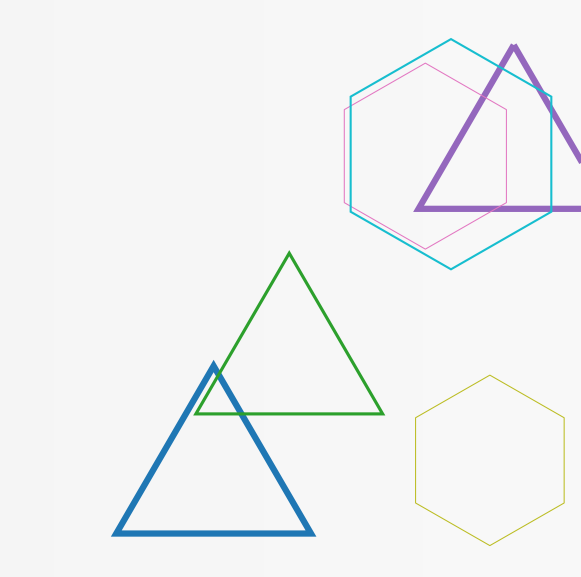[{"shape": "triangle", "thickness": 3, "radius": 0.97, "center": [0.368, 0.172]}, {"shape": "triangle", "thickness": 1.5, "radius": 0.93, "center": [0.498, 0.375]}, {"shape": "triangle", "thickness": 3, "radius": 0.95, "center": [0.884, 0.732]}, {"shape": "hexagon", "thickness": 0.5, "radius": 0.81, "center": [0.732, 0.729]}, {"shape": "hexagon", "thickness": 0.5, "radius": 0.74, "center": [0.843, 0.202]}, {"shape": "hexagon", "thickness": 1, "radius": 1.0, "center": [0.776, 0.732]}]